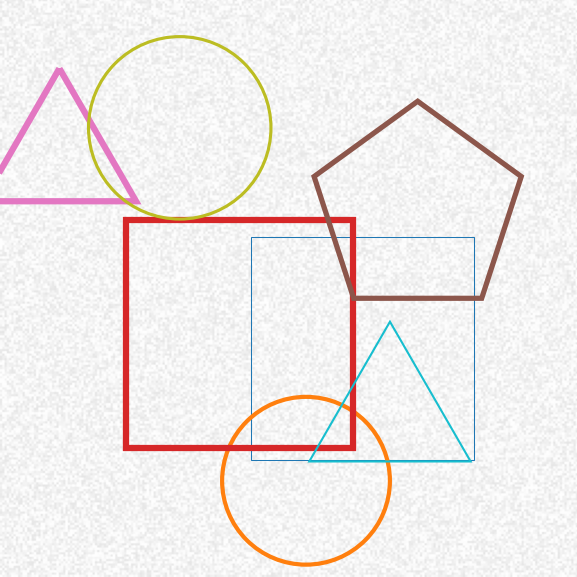[{"shape": "square", "thickness": 0.5, "radius": 0.97, "center": [0.628, 0.396]}, {"shape": "circle", "thickness": 2, "radius": 0.73, "center": [0.53, 0.167]}, {"shape": "square", "thickness": 3, "radius": 0.98, "center": [0.415, 0.421]}, {"shape": "pentagon", "thickness": 2.5, "radius": 0.94, "center": [0.723, 0.635]}, {"shape": "triangle", "thickness": 3, "radius": 0.77, "center": [0.103, 0.727]}, {"shape": "circle", "thickness": 1.5, "radius": 0.79, "center": [0.311, 0.778]}, {"shape": "triangle", "thickness": 1, "radius": 0.81, "center": [0.675, 0.281]}]